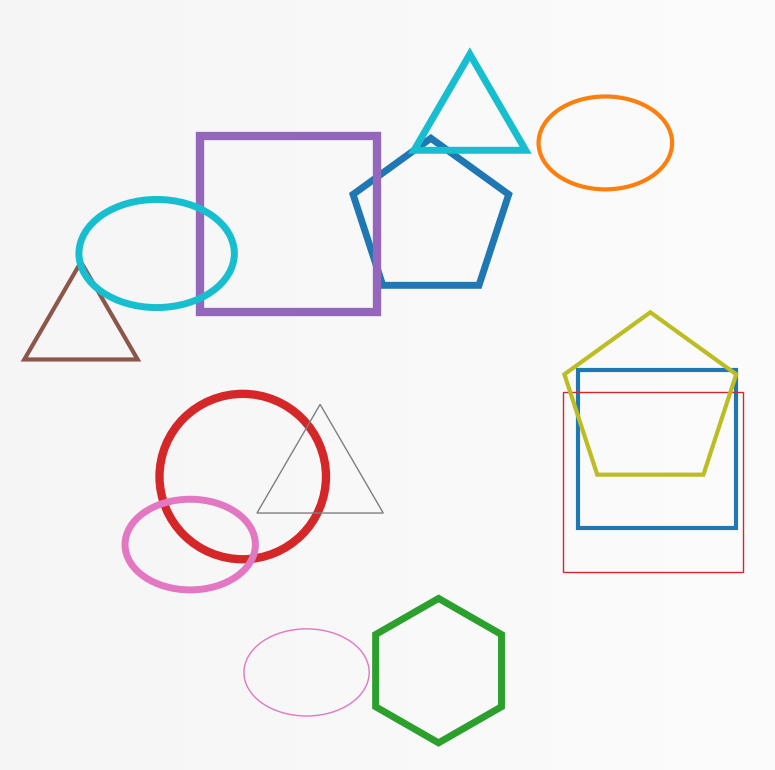[{"shape": "square", "thickness": 1.5, "radius": 0.51, "center": [0.847, 0.417]}, {"shape": "pentagon", "thickness": 2.5, "radius": 0.53, "center": [0.556, 0.715]}, {"shape": "oval", "thickness": 1.5, "radius": 0.43, "center": [0.781, 0.814]}, {"shape": "hexagon", "thickness": 2.5, "radius": 0.47, "center": [0.566, 0.129]}, {"shape": "square", "thickness": 0.5, "radius": 0.58, "center": [0.843, 0.374]}, {"shape": "circle", "thickness": 3, "radius": 0.54, "center": [0.313, 0.381]}, {"shape": "square", "thickness": 3, "radius": 0.57, "center": [0.372, 0.71]}, {"shape": "triangle", "thickness": 1.5, "radius": 0.42, "center": [0.104, 0.575]}, {"shape": "oval", "thickness": 0.5, "radius": 0.4, "center": [0.396, 0.127]}, {"shape": "oval", "thickness": 2.5, "radius": 0.42, "center": [0.245, 0.293]}, {"shape": "triangle", "thickness": 0.5, "radius": 0.47, "center": [0.413, 0.381]}, {"shape": "pentagon", "thickness": 1.5, "radius": 0.58, "center": [0.839, 0.478]}, {"shape": "oval", "thickness": 2.5, "radius": 0.5, "center": [0.202, 0.671]}, {"shape": "triangle", "thickness": 2.5, "radius": 0.42, "center": [0.606, 0.846]}]